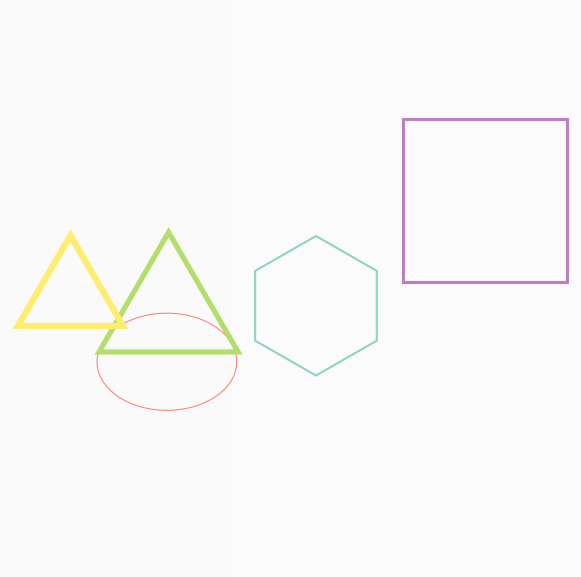[{"shape": "hexagon", "thickness": 1, "radius": 0.6, "center": [0.544, 0.47]}, {"shape": "oval", "thickness": 0.5, "radius": 0.6, "center": [0.287, 0.373]}, {"shape": "triangle", "thickness": 2.5, "radius": 0.69, "center": [0.29, 0.459]}, {"shape": "square", "thickness": 1.5, "radius": 0.71, "center": [0.834, 0.652]}, {"shape": "triangle", "thickness": 3, "radius": 0.52, "center": [0.121, 0.487]}]